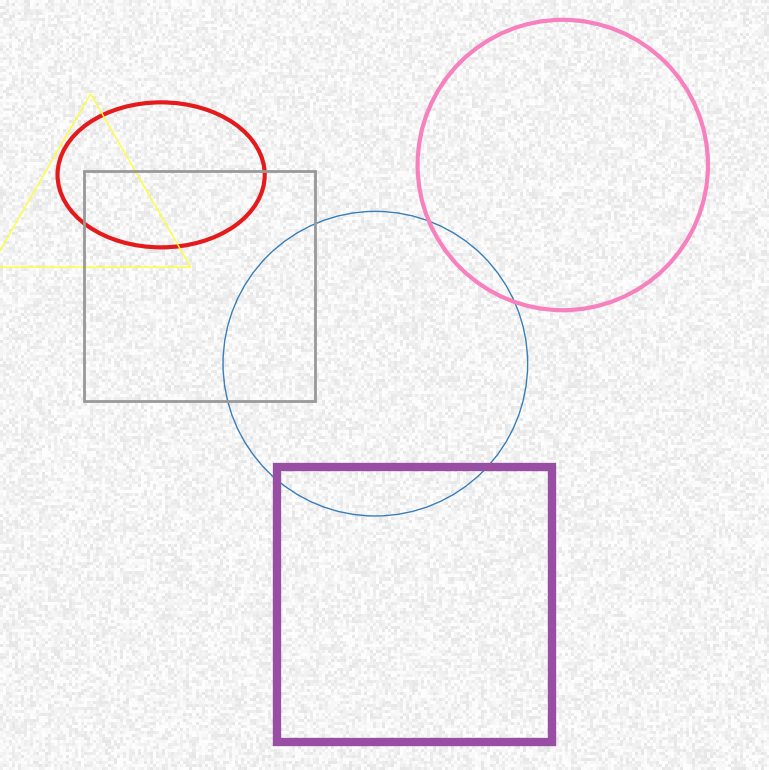[{"shape": "oval", "thickness": 1.5, "radius": 0.67, "center": [0.209, 0.773]}, {"shape": "circle", "thickness": 0.5, "radius": 0.99, "center": [0.487, 0.528]}, {"shape": "square", "thickness": 3, "radius": 0.89, "center": [0.538, 0.215]}, {"shape": "triangle", "thickness": 0.5, "radius": 0.75, "center": [0.118, 0.728]}, {"shape": "circle", "thickness": 1.5, "radius": 0.94, "center": [0.731, 0.786]}, {"shape": "square", "thickness": 1, "radius": 0.75, "center": [0.259, 0.628]}]